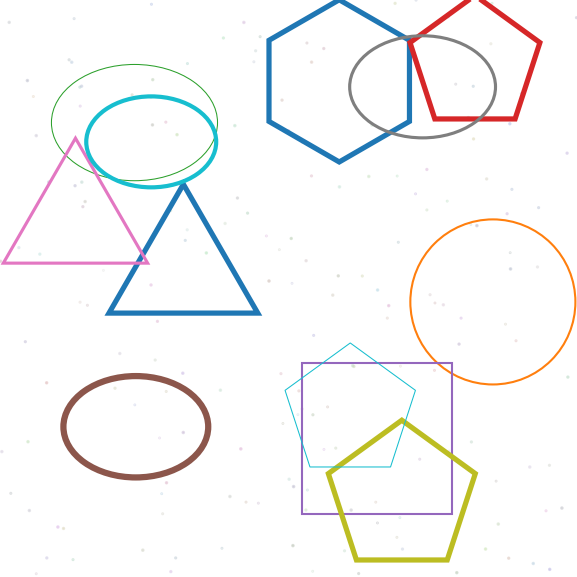[{"shape": "hexagon", "thickness": 2.5, "radius": 0.7, "center": [0.587, 0.859]}, {"shape": "triangle", "thickness": 2.5, "radius": 0.74, "center": [0.318, 0.531]}, {"shape": "circle", "thickness": 1, "radius": 0.71, "center": [0.853, 0.476]}, {"shape": "oval", "thickness": 0.5, "radius": 0.72, "center": [0.233, 0.787]}, {"shape": "pentagon", "thickness": 2.5, "radius": 0.59, "center": [0.822, 0.889]}, {"shape": "square", "thickness": 1, "radius": 0.65, "center": [0.653, 0.24]}, {"shape": "oval", "thickness": 3, "radius": 0.63, "center": [0.235, 0.26]}, {"shape": "triangle", "thickness": 1.5, "radius": 0.72, "center": [0.131, 0.616]}, {"shape": "oval", "thickness": 1.5, "radius": 0.63, "center": [0.732, 0.849]}, {"shape": "pentagon", "thickness": 2.5, "radius": 0.67, "center": [0.696, 0.138]}, {"shape": "pentagon", "thickness": 0.5, "radius": 0.59, "center": [0.606, 0.287]}, {"shape": "oval", "thickness": 2, "radius": 0.56, "center": [0.262, 0.753]}]